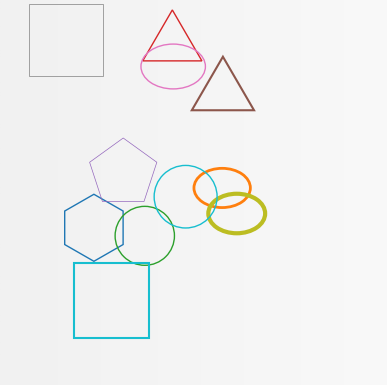[{"shape": "hexagon", "thickness": 1, "radius": 0.44, "center": [0.242, 0.408]}, {"shape": "oval", "thickness": 2, "radius": 0.36, "center": [0.573, 0.512]}, {"shape": "circle", "thickness": 1, "radius": 0.38, "center": [0.374, 0.387]}, {"shape": "triangle", "thickness": 1, "radius": 0.44, "center": [0.445, 0.886]}, {"shape": "pentagon", "thickness": 0.5, "radius": 0.46, "center": [0.318, 0.55]}, {"shape": "triangle", "thickness": 1.5, "radius": 0.46, "center": [0.575, 0.76]}, {"shape": "oval", "thickness": 1, "radius": 0.42, "center": [0.447, 0.827]}, {"shape": "square", "thickness": 0.5, "radius": 0.47, "center": [0.171, 0.896]}, {"shape": "oval", "thickness": 3, "radius": 0.37, "center": [0.611, 0.445]}, {"shape": "circle", "thickness": 1, "radius": 0.41, "center": [0.479, 0.489]}, {"shape": "square", "thickness": 1.5, "radius": 0.48, "center": [0.288, 0.22]}]